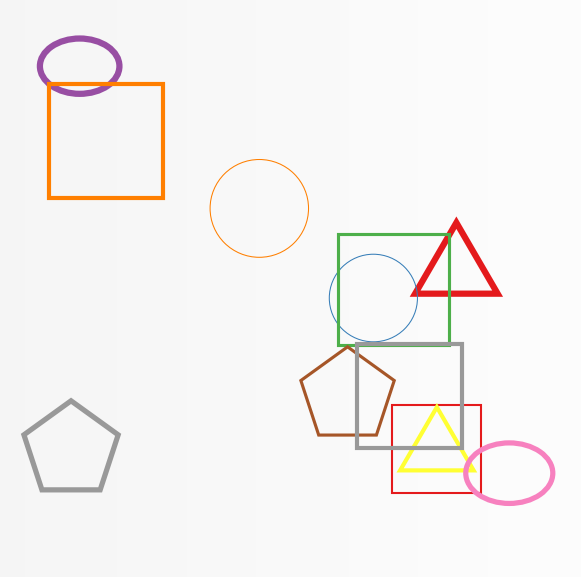[{"shape": "triangle", "thickness": 3, "radius": 0.41, "center": [0.785, 0.532]}, {"shape": "square", "thickness": 1, "radius": 0.38, "center": [0.751, 0.222]}, {"shape": "circle", "thickness": 0.5, "radius": 0.38, "center": [0.642, 0.483]}, {"shape": "square", "thickness": 1.5, "radius": 0.48, "center": [0.677, 0.498]}, {"shape": "oval", "thickness": 3, "radius": 0.34, "center": [0.137, 0.885]}, {"shape": "square", "thickness": 2, "radius": 0.49, "center": [0.182, 0.755]}, {"shape": "circle", "thickness": 0.5, "radius": 0.42, "center": [0.446, 0.638]}, {"shape": "triangle", "thickness": 2, "radius": 0.37, "center": [0.752, 0.221]}, {"shape": "pentagon", "thickness": 1.5, "radius": 0.42, "center": [0.598, 0.314]}, {"shape": "oval", "thickness": 2.5, "radius": 0.37, "center": [0.876, 0.18]}, {"shape": "pentagon", "thickness": 2.5, "radius": 0.43, "center": [0.122, 0.22]}, {"shape": "square", "thickness": 2, "radius": 0.45, "center": [0.705, 0.314]}]